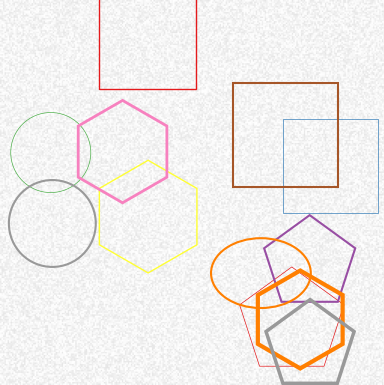[{"shape": "square", "thickness": 1, "radius": 0.64, "center": [0.383, 0.897]}, {"shape": "pentagon", "thickness": 0.5, "radius": 0.71, "center": [0.758, 0.164]}, {"shape": "square", "thickness": 0.5, "radius": 0.61, "center": [0.858, 0.568]}, {"shape": "circle", "thickness": 0.5, "radius": 0.52, "center": [0.132, 0.604]}, {"shape": "pentagon", "thickness": 1.5, "radius": 0.62, "center": [0.804, 0.317]}, {"shape": "oval", "thickness": 1.5, "radius": 0.65, "center": [0.678, 0.291]}, {"shape": "hexagon", "thickness": 3, "radius": 0.64, "center": [0.78, 0.17]}, {"shape": "hexagon", "thickness": 1, "radius": 0.73, "center": [0.385, 0.437]}, {"shape": "square", "thickness": 1.5, "radius": 0.68, "center": [0.742, 0.649]}, {"shape": "hexagon", "thickness": 2, "radius": 0.66, "center": [0.318, 0.606]}, {"shape": "circle", "thickness": 1.5, "radius": 0.56, "center": [0.136, 0.42]}, {"shape": "pentagon", "thickness": 2.5, "radius": 0.6, "center": [0.805, 0.102]}]